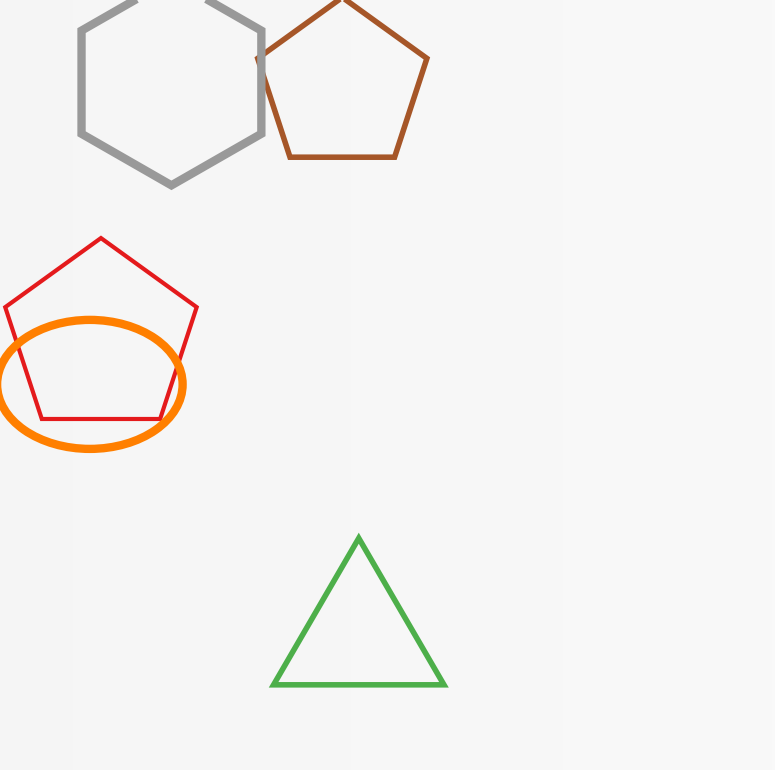[{"shape": "pentagon", "thickness": 1.5, "radius": 0.65, "center": [0.13, 0.561]}, {"shape": "triangle", "thickness": 2, "radius": 0.63, "center": [0.463, 0.174]}, {"shape": "oval", "thickness": 3, "radius": 0.6, "center": [0.116, 0.501]}, {"shape": "pentagon", "thickness": 2, "radius": 0.57, "center": [0.442, 0.889]}, {"shape": "hexagon", "thickness": 3, "radius": 0.67, "center": [0.221, 0.893]}]